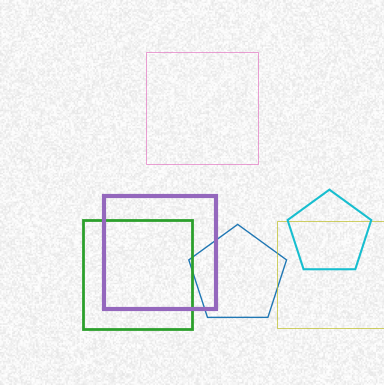[{"shape": "pentagon", "thickness": 1, "radius": 0.67, "center": [0.617, 0.284]}, {"shape": "square", "thickness": 2, "radius": 0.71, "center": [0.357, 0.287]}, {"shape": "square", "thickness": 3, "radius": 0.73, "center": [0.416, 0.344]}, {"shape": "square", "thickness": 0.5, "radius": 0.72, "center": [0.524, 0.72]}, {"shape": "square", "thickness": 0.5, "radius": 0.7, "center": [0.86, 0.287]}, {"shape": "pentagon", "thickness": 1.5, "radius": 0.57, "center": [0.856, 0.393]}]